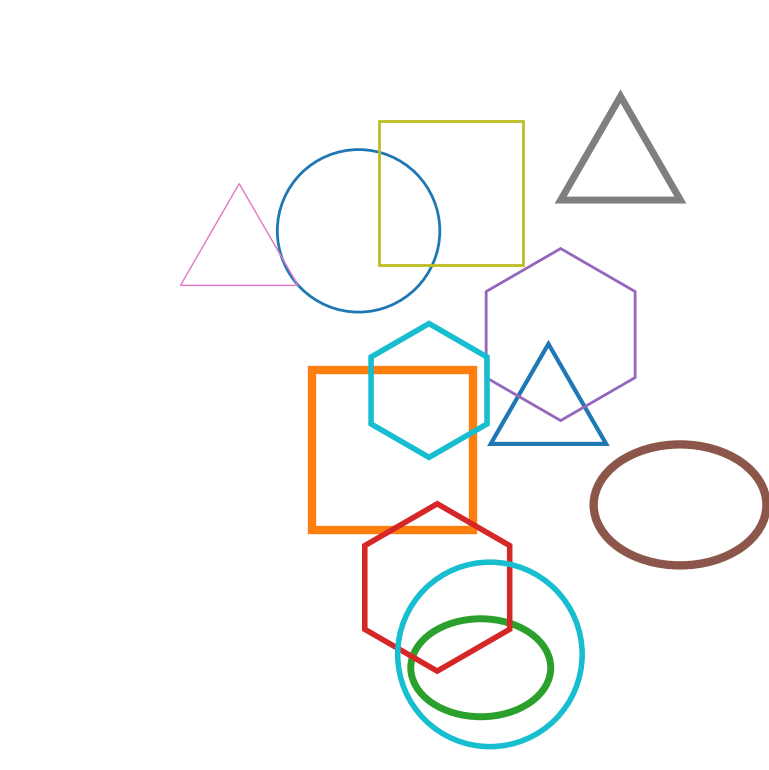[{"shape": "triangle", "thickness": 1.5, "radius": 0.43, "center": [0.712, 0.467]}, {"shape": "circle", "thickness": 1, "radius": 0.53, "center": [0.466, 0.7]}, {"shape": "square", "thickness": 3, "radius": 0.52, "center": [0.51, 0.416]}, {"shape": "oval", "thickness": 2.5, "radius": 0.45, "center": [0.624, 0.133]}, {"shape": "hexagon", "thickness": 2, "radius": 0.54, "center": [0.568, 0.237]}, {"shape": "hexagon", "thickness": 1, "radius": 0.56, "center": [0.728, 0.566]}, {"shape": "oval", "thickness": 3, "radius": 0.56, "center": [0.883, 0.344]}, {"shape": "triangle", "thickness": 0.5, "radius": 0.44, "center": [0.311, 0.673]}, {"shape": "triangle", "thickness": 2.5, "radius": 0.45, "center": [0.806, 0.785]}, {"shape": "square", "thickness": 1, "radius": 0.47, "center": [0.586, 0.749]}, {"shape": "circle", "thickness": 2, "radius": 0.6, "center": [0.636, 0.15]}, {"shape": "hexagon", "thickness": 2, "radius": 0.43, "center": [0.557, 0.493]}]